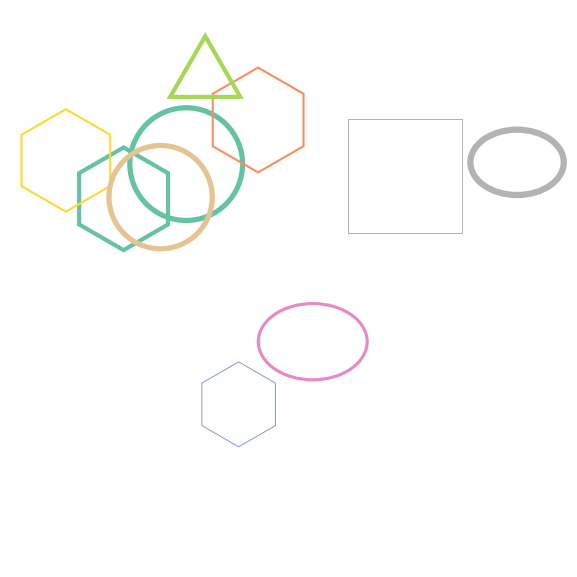[{"shape": "circle", "thickness": 2.5, "radius": 0.49, "center": [0.322, 0.715]}, {"shape": "hexagon", "thickness": 2, "radius": 0.44, "center": [0.214, 0.655]}, {"shape": "hexagon", "thickness": 1, "radius": 0.45, "center": [0.447, 0.791]}, {"shape": "hexagon", "thickness": 0.5, "radius": 0.37, "center": [0.413, 0.299]}, {"shape": "oval", "thickness": 1.5, "radius": 0.47, "center": [0.542, 0.407]}, {"shape": "triangle", "thickness": 2, "radius": 0.35, "center": [0.355, 0.866]}, {"shape": "hexagon", "thickness": 1, "radius": 0.44, "center": [0.114, 0.721]}, {"shape": "circle", "thickness": 2.5, "radius": 0.45, "center": [0.278, 0.658]}, {"shape": "square", "thickness": 0.5, "radius": 0.49, "center": [0.701, 0.695]}, {"shape": "oval", "thickness": 3, "radius": 0.4, "center": [0.895, 0.718]}]